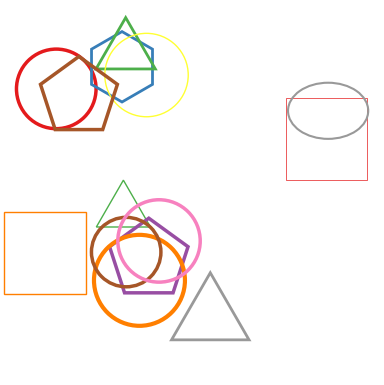[{"shape": "square", "thickness": 0.5, "radius": 0.53, "center": [0.848, 0.639]}, {"shape": "circle", "thickness": 2.5, "radius": 0.52, "center": [0.146, 0.769]}, {"shape": "hexagon", "thickness": 2, "radius": 0.46, "center": [0.317, 0.827]}, {"shape": "triangle", "thickness": 1, "radius": 0.41, "center": [0.32, 0.451]}, {"shape": "triangle", "thickness": 2, "radius": 0.44, "center": [0.326, 0.865]}, {"shape": "pentagon", "thickness": 2.5, "radius": 0.54, "center": [0.386, 0.326]}, {"shape": "circle", "thickness": 3, "radius": 0.59, "center": [0.362, 0.272]}, {"shape": "square", "thickness": 1, "radius": 0.53, "center": [0.116, 0.342]}, {"shape": "circle", "thickness": 1, "radius": 0.54, "center": [0.381, 0.805]}, {"shape": "circle", "thickness": 2.5, "radius": 0.45, "center": [0.328, 0.345]}, {"shape": "pentagon", "thickness": 2.5, "radius": 0.52, "center": [0.205, 0.748]}, {"shape": "circle", "thickness": 2.5, "radius": 0.53, "center": [0.413, 0.374]}, {"shape": "oval", "thickness": 1.5, "radius": 0.52, "center": [0.852, 0.712]}, {"shape": "triangle", "thickness": 2, "radius": 0.58, "center": [0.546, 0.175]}]